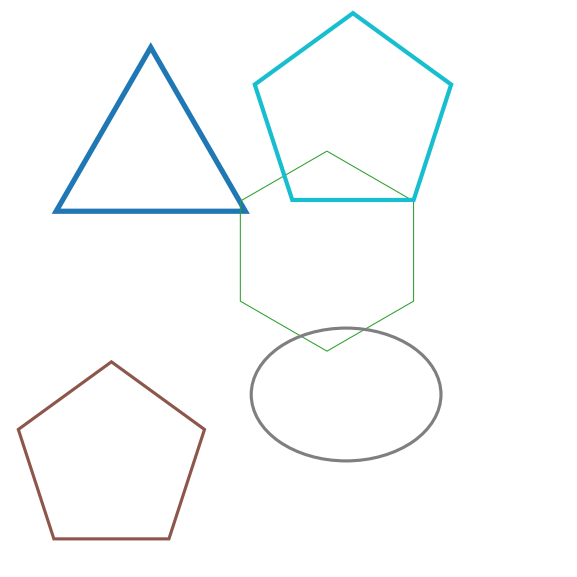[{"shape": "triangle", "thickness": 2.5, "radius": 0.95, "center": [0.261, 0.728]}, {"shape": "hexagon", "thickness": 0.5, "radius": 0.87, "center": [0.566, 0.564]}, {"shape": "pentagon", "thickness": 1.5, "radius": 0.85, "center": [0.193, 0.203]}, {"shape": "oval", "thickness": 1.5, "radius": 0.82, "center": [0.599, 0.316]}, {"shape": "pentagon", "thickness": 2, "radius": 0.89, "center": [0.611, 0.798]}]